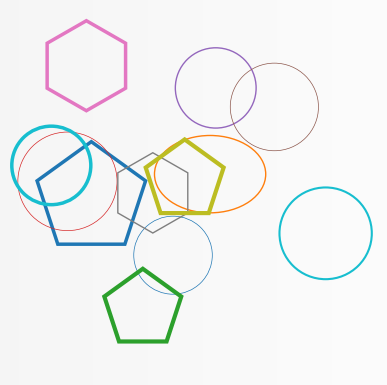[{"shape": "pentagon", "thickness": 2.5, "radius": 0.74, "center": [0.236, 0.485]}, {"shape": "circle", "thickness": 0.5, "radius": 0.51, "center": [0.447, 0.337]}, {"shape": "oval", "thickness": 1, "radius": 0.72, "center": [0.542, 0.548]}, {"shape": "pentagon", "thickness": 3, "radius": 0.52, "center": [0.369, 0.197]}, {"shape": "circle", "thickness": 0.5, "radius": 0.64, "center": [0.174, 0.529]}, {"shape": "circle", "thickness": 1, "radius": 0.52, "center": [0.557, 0.772]}, {"shape": "circle", "thickness": 0.5, "radius": 0.57, "center": [0.708, 0.722]}, {"shape": "hexagon", "thickness": 2.5, "radius": 0.58, "center": [0.223, 0.829]}, {"shape": "hexagon", "thickness": 1, "radius": 0.52, "center": [0.394, 0.499]}, {"shape": "pentagon", "thickness": 3, "radius": 0.53, "center": [0.477, 0.532]}, {"shape": "circle", "thickness": 1.5, "radius": 0.6, "center": [0.84, 0.394]}, {"shape": "circle", "thickness": 2.5, "radius": 0.51, "center": [0.132, 0.57]}]